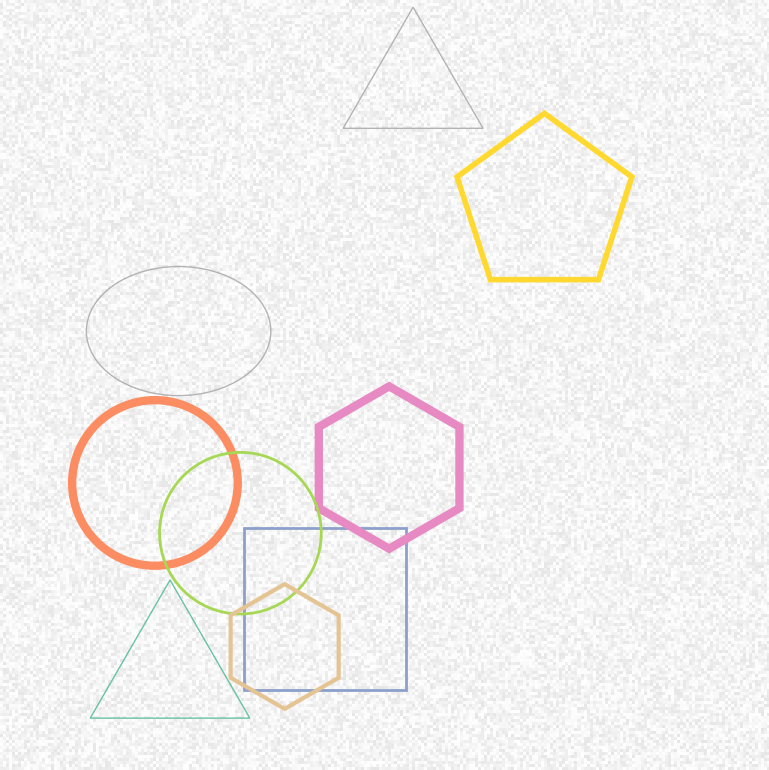[{"shape": "triangle", "thickness": 0.5, "radius": 0.6, "center": [0.221, 0.127]}, {"shape": "circle", "thickness": 3, "radius": 0.54, "center": [0.201, 0.373]}, {"shape": "square", "thickness": 1, "radius": 0.53, "center": [0.422, 0.209]}, {"shape": "hexagon", "thickness": 3, "radius": 0.53, "center": [0.505, 0.393]}, {"shape": "circle", "thickness": 1, "radius": 0.52, "center": [0.312, 0.308]}, {"shape": "pentagon", "thickness": 2, "radius": 0.6, "center": [0.707, 0.733]}, {"shape": "hexagon", "thickness": 1.5, "radius": 0.41, "center": [0.37, 0.16]}, {"shape": "triangle", "thickness": 0.5, "radius": 0.52, "center": [0.536, 0.886]}, {"shape": "oval", "thickness": 0.5, "radius": 0.6, "center": [0.232, 0.57]}]